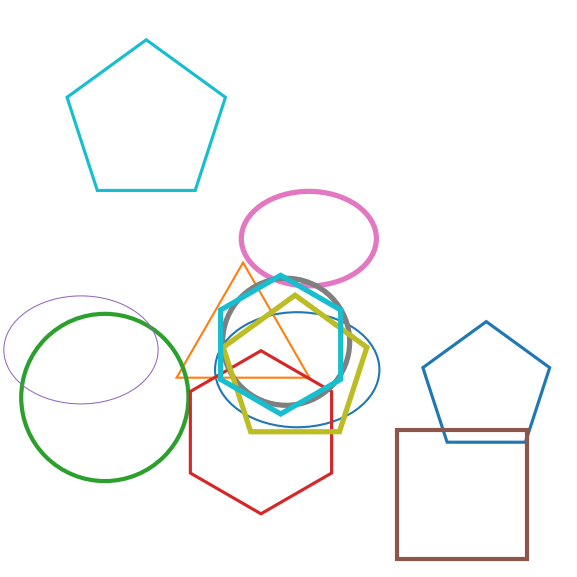[{"shape": "oval", "thickness": 1, "radius": 0.71, "center": [0.515, 0.359]}, {"shape": "pentagon", "thickness": 1.5, "radius": 0.58, "center": [0.842, 0.327]}, {"shape": "triangle", "thickness": 1, "radius": 0.66, "center": [0.421, 0.412]}, {"shape": "circle", "thickness": 2, "radius": 0.72, "center": [0.181, 0.311]}, {"shape": "hexagon", "thickness": 1.5, "radius": 0.71, "center": [0.452, 0.251]}, {"shape": "oval", "thickness": 0.5, "radius": 0.67, "center": [0.14, 0.393]}, {"shape": "square", "thickness": 2, "radius": 0.56, "center": [0.8, 0.143]}, {"shape": "oval", "thickness": 2.5, "radius": 0.58, "center": [0.535, 0.586]}, {"shape": "circle", "thickness": 2.5, "radius": 0.55, "center": [0.495, 0.407]}, {"shape": "pentagon", "thickness": 2.5, "radius": 0.65, "center": [0.511, 0.357]}, {"shape": "hexagon", "thickness": 2.5, "radius": 0.6, "center": [0.486, 0.402]}, {"shape": "pentagon", "thickness": 1.5, "radius": 0.72, "center": [0.253, 0.786]}]